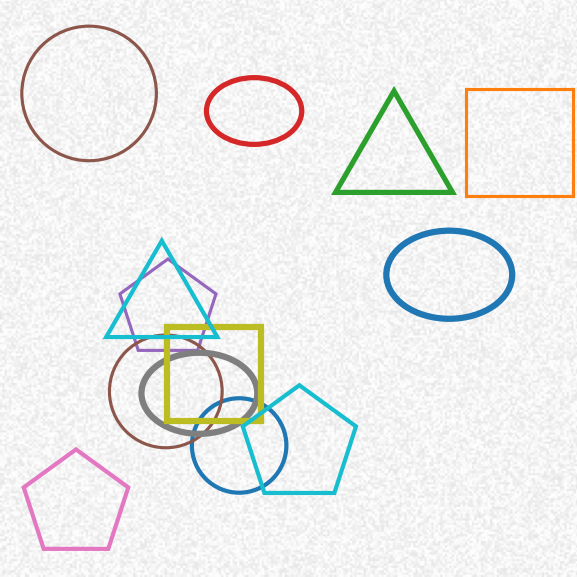[{"shape": "oval", "thickness": 3, "radius": 0.54, "center": [0.778, 0.523]}, {"shape": "circle", "thickness": 2, "radius": 0.41, "center": [0.414, 0.228]}, {"shape": "square", "thickness": 1.5, "radius": 0.47, "center": [0.9, 0.753]}, {"shape": "triangle", "thickness": 2.5, "radius": 0.58, "center": [0.682, 0.724]}, {"shape": "oval", "thickness": 2.5, "radius": 0.41, "center": [0.44, 0.807]}, {"shape": "pentagon", "thickness": 1.5, "radius": 0.44, "center": [0.291, 0.463]}, {"shape": "circle", "thickness": 1.5, "radius": 0.58, "center": [0.154, 0.837]}, {"shape": "circle", "thickness": 1.5, "radius": 0.49, "center": [0.287, 0.321]}, {"shape": "pentagon", "thickness": 2, "radius": 0.48, "center": [0.132, 0.126]}, {"shape": "oval", "thickness": 3, "radius": 0.5, "center": [0.345, 0.318]}, {"shape": "square", "thickness": 3, "radius": 0.4, "center": [0.37, 0.352]}, {"shape": "pentagon", "thickness": 2, "radius": 0.52, "center": [0.518, 0.229]}, {"shape": "triangle", "thickness": 2, "radius": 0.56, "center": [0.28, 0.471]}]